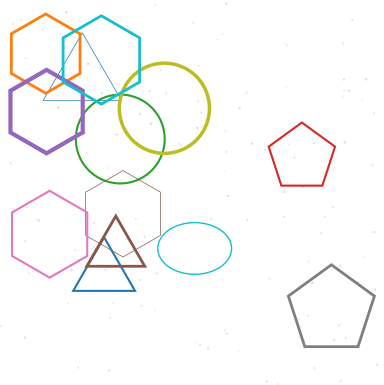[{"shape": "triangle", "thickness": 0.5, "radius": 0.59, "center": [0.214, 0.797]}, {"shape": "triangle", "thickness": 1.5, "radius": 0.46, "center": [0.27, 0.291]}, {"shape": "hexagon", "thickness": 2, "radius": 0.51, "center": [0.119, 0.861]}, {"shape": "circle", "thickness": 1.5, "radius": 0.58, "center": [0.312, 0.639]}, {"shape": "pentagon", "thickness": 1.5, "radius": 0.45, "center": [0.784, 0.591]}, {"shape": "hexagon", "thickness": 3, "radius": 0.54, "center": [0.121, 0.71]}, {"shape": "hexagon", "thickness": 0.5, "radius": 0.56, "center": [0.32, 0.445]}, {"shape": "triangle", "thickness": 2, "radius": 0.43, "center": [0.301, 0.352]}, {"shape": "hexagon", "thickness": 1.5, "radius": 0.56, "center": [0.129, 0.392]}, {"shape": "pentagon", "thickness": 2, "radius": 0.59, "center": [0.861, 0.195]}, {"shape": "circle", "thickness": 2.5, "radius": 0.59, "center": [0.427, 0.719]}, {"shape": "oval", "thickness": 1, "radius": 0.48, "center": [0.506, 0.355]}, {"shape": "hexagon", "thickness": 2, "radius": 0.57, "center": [0.263, 0.844]}]